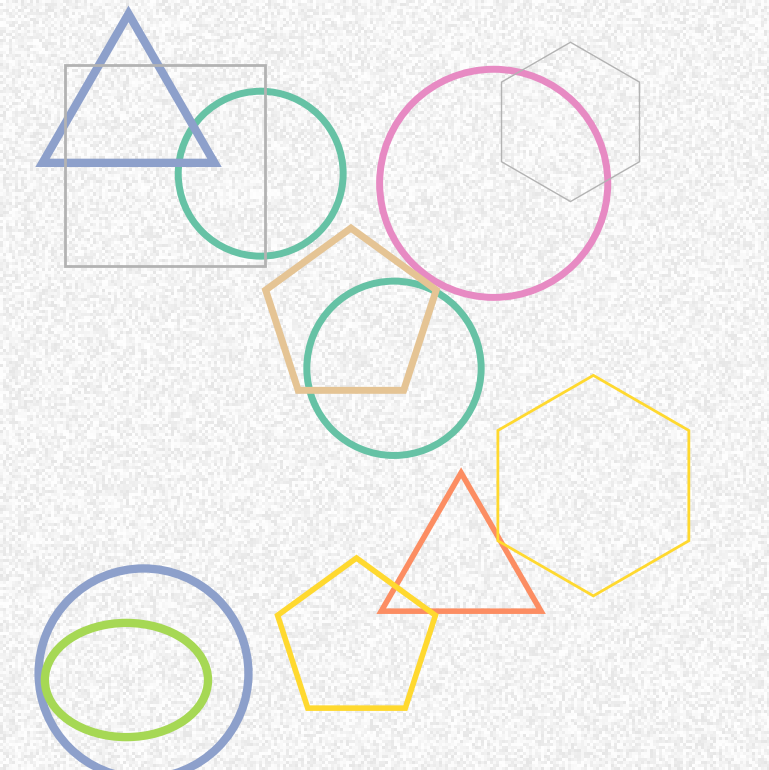[{"shape": "circle", "thickness": 2.5, "radius": 0.54, "center": [0.339, 0.774]}, {"shape": "circle", "thickness": 2.5, "radius": 0.57, "center": [0.512, 0.522]}, {"shape": "triangle", "thickness": 2, "radius": 0.6, "center": [0.599, 0.266]}, {"shape": "circle", "thickness": 3, "radius": 0.68, "center": [0.186, 0.125]}, {"shape": "triangle", "thickness": 3, "radius": 0.64, "center": [0.167, 0.853]}, {"shape": "circle", "thickness": 2.5, "radius": 0.74, "center": [0.641, 0.762]}, {"shape": "oval", "thickness": 3, "radius": 0.53, "center": [0.164, 0.117]}, {"shape": "hexagon", "thickness": 1, "radius": 0.72, "center": [0.771, 0.369]}, {"shape": "pentagon", "thickness": 2, "radius": 0.54, "center": [0.463, 0.168]}, {"shape": "pentagon", "thickness": 2.5, "radius": 0.58, "center": [0.456, 0.587]}, {"shape": "hexagon", "thickness": 0.5, "radius": 0.52, "center": [0.741, 0.842]}, {"shape": "square", "thickness": 1, "radius": 0.65, "center": [0.214, 0.785]}]